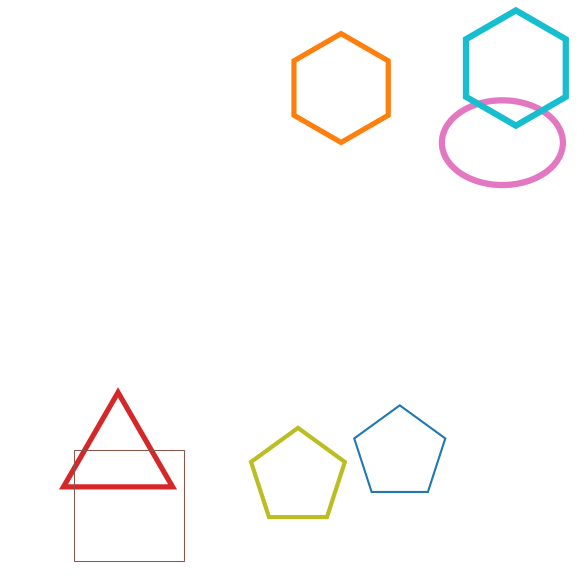[{"shape": "pentagon", "thickness": 1, "radius": 0.41, "center": [0.692, 0.214]}, {"shape": "hexagon", "thickness": 2.5, "radius": 0.47, "center": [0.591, 0.847]}, {"shape": "triangle", "thickness": 2.5, "radius": 0.55, "center": [0.204, 0.211]}, {"shape": "square", "thickness": 0.5, "radius": 0.48, "center": [0.223, 0.124]}, {"shape": "oval", "thickness": 3, "radius": 0.52, "center": [0.87, 0.752]}, {"shape": "pentagon", "thickness": 2, "radius": 0.43, "center": [0.516, 0.173]}, {"shape": "hexagon", "thickness": 3, "radius": 0.5, "center": [0.893, 0.881]}]